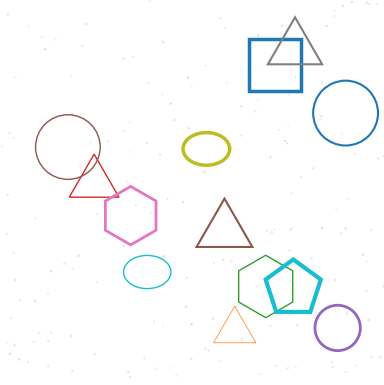[{"shape": "circle", "thickness": 1.5, "radius": 0.42, "center": [0.898, 0.706]}, {"shape": "square", "thickness": 2.5, "radius": 0.34, "center": [0.714, 0.831]}, {"shape": "triangle", "thickness": 0.5, "radius": 0.32, "center": [0.61, 0.141]}, {"shape": "hexagon", "thickness": 1, "radius": 0.41, "center": [0.69, 0.256]}, {"shape": "triangle", "thickness": 1, "radius": 0.37, "center": [0.244, 0.525]}, {"shape": "circle", "thickness": 2, "radius": 0.29, "center": [0.877, 0.148]}, {"shape": "circle", "thickness": 1, "radius": 0.42, "center": [0.176, 0.618]}, {"shape": "triangle", "thickness": 1.5, "radius": 0.42, "center": [0.583, 0.4]}, {"shape": "hexagon", "thickness": 2, "radius": 0.38, "center": [0.339, 0.44]}, {"shape": "triangle", "thickness": 1.5, "radius": 0.41, "center": [0.766, 0.874]}, {"shape": "oval", "thickness": 2.5, "radius": 0.3, "center": [0.536, 0.613]}, {"shape": "oval", "thickness": 1, "radius": 0.31, "center": [0.382, 0.293]}, {"shape": "pentagon", "thickness": 3, "radius": 0.38, "center": [0.762, 0.251]}]